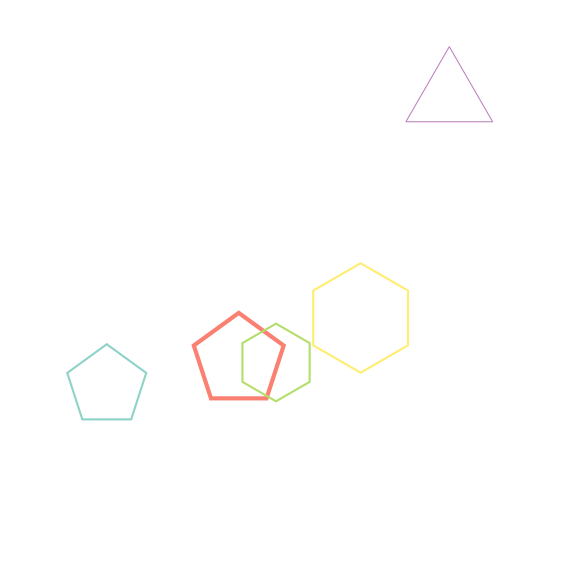[{"shape": "pentagon", "thickness": 1, "radius": 0.36, "center": [0.185, 0.331]}, {"shape": "pentagon", "thickness": 2, "radius": 0.41, "center": [0.413, 0.376]}, {"shape": "hexagon", "thickness": 1, "radius": 0.34, "center": [0.478, 0.371]}, {"shape": "triangle", "thickness": 0.5, "radius": 0.43, "center": [0.778, 0.832]}, {"shape": "hexagon", "thickness": 1, "radius": 0.47, "center": [0.624, 0.449]}]